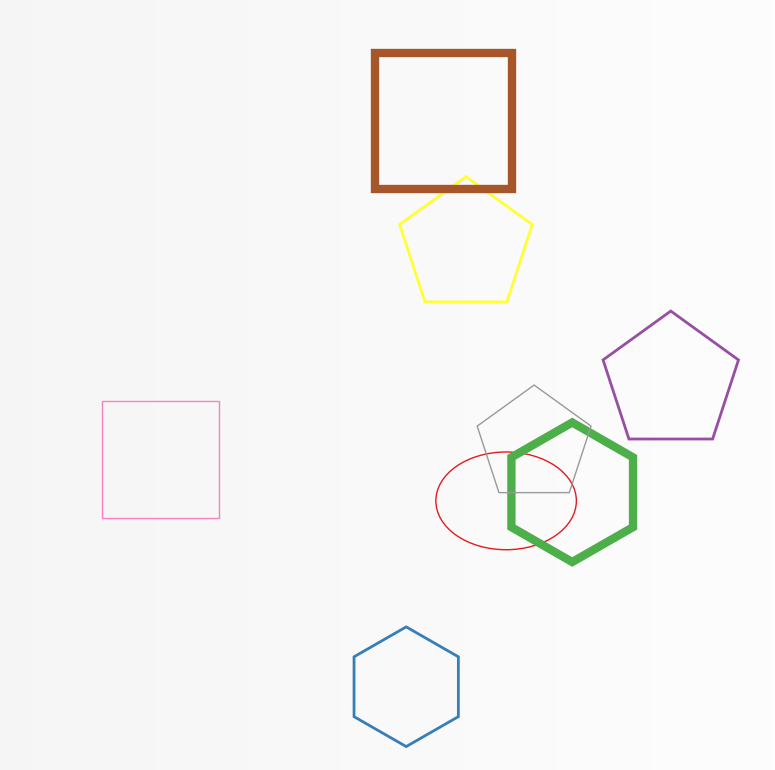[{"shape": "oval", "thickness": 0.5, "radius": 0.45, "center": [0.653, 0.35]}, {"shape": "hexagon", "thickness": 1, "radius": 0.39, "center": [0.524, 0.108]}, {"shape": "hexagon", "thickness": 3, "radius": 0.45, "center": [0.738, 0.361]}, {"shape": "pentagon", "thickness": 1, "radius": 0.46, "center": [0.866, 0.504]}, {"shape": "pentagon", "thickness": 1, "radius": 0.45, "center": [0.601, 0.681]}, {"shape": "square", "thickness": 3, "radius": 0.44, "center": [0.572, 0.843]}, {"shape": "square", "thickness": 0.5, "radius": 0.38, "center": [0.207, 0.403]}, {"shape": "pentagon", "thickness": 0.5, "radius": 0.39, "center": [0.689, 0.423]}]